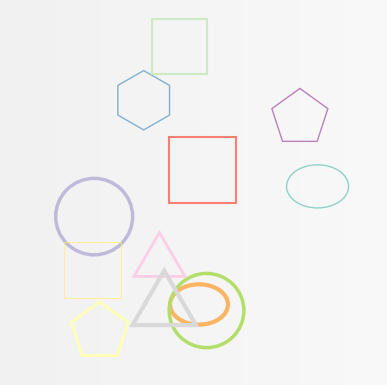[{"shape": "oval", "thickness": 1, "radius": 0.4, "center": [0.82, 0.516]}, {"shape": "pentagon", "thickness": 2, "radius": 0.38, "center": [0.257, 0.139]}, {"shape": "circle", "thickness": 2.5, "radius": 0.5, "center": [0.243, 0.437]}, {"shape": "square", "thickness": 1.5, "radius": 0.43, "center": [0.523, 0.558]}, {"shape": "hexagon", "thickness": 1, "radius": 0.39, "center": [0.371, 0.74]}, {"shape": "oval", "thickness": 3, "radius": 0.37, "center": [0.514, 0.209]}, {"shape": "circle", "thickness": 2.5, "radius": 0.48, "center": [0.533, 0.193]}, {"shape": "triangle", "thickness": 2, "radius": 0.38, "center": [0.412, 0.32]}, {"shape": "triangle", "thickness": 3, "radius": 0.47, "center": [0.424, 0.203]}, {"shape": "pentagon", "thickness": 1, "radius": 0.38, "center": [0.774, 0.694]}, {"shape": "square", "thickness": 1.5, "radius": 0.35, "center": [0.464, 0.879]}, {"shape": "square", "thickness": 0.5, "radius": 0.37, "center": [0.239, 0.298]}]